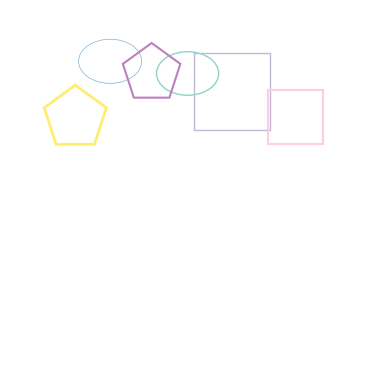[{"shape": "oval", "thickness": 1, "radius": 0.4, "center": [0.487, 0.809]}, {"shape": "square", "thickness": 1, "radius": 0.5, "center": [0.603, 0.762]}, {"shape": "oval", "thickness": 0.5, "radius": 0.41, "center": [0.286, 0.841]}, {"shape": "square", "thickness": 1.5, "radius": 0.35, "center": [0.768, 0.697]}, {"shape": "pentagon", "thickness": 1.5, "radius": 0.39, "center": [0.394, 0.81]}, {"shape": "pentagon", "thickness": 2, "radius": 0.42, "center": [0.196, 0.694]}]